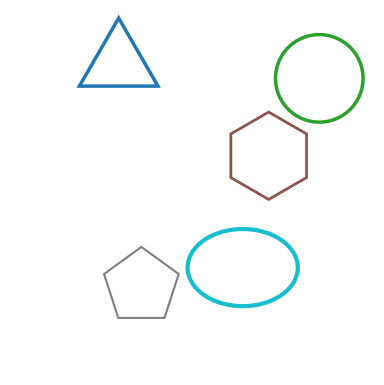[{"shape": "triangle", "thickness": 2.5, "radius": 0.59, "center": [0.308, 0.835]}, {"shape": "circle", "thickness": 2.5, "radius": 0.57, "center": [0.829, 0.796]}, {"shape": "hexagon", "thickness": 2, "radius": 0.57, "center": [0.698, 0.595]}, {"shape": "pentagon", "thickness": 1.5, "radius": 0.51, "center": [0.367, 0.257]}, {"shape": "oval", "thickness": 3, "radius": 0.72, "center": [0.63, 0.305]}]